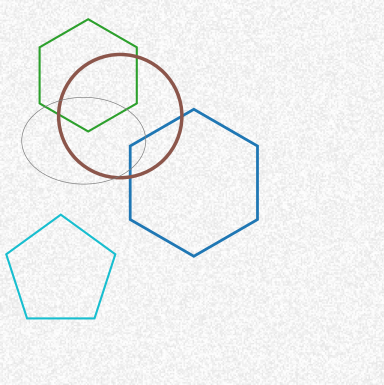[{"shape": "hexagon", "thickness": 2, "radius": 0.95, "center": [0.503, 0.525]}, {"shape": "hexagon", "thickness": 1.5, "radius": 0.73, "center": [0.229, 0.804]}, {"shape": "circle", "thickness": 2.5, "radius": 0.8, "center": [0.312, 0.698]}, {"shape": "oval", "thickness": 0.5, "radius": 0.81, "center": [0.217, 0.635]}, {"shape": "pentagon", "thickness": 1.5, "radius": 0.74, "center": [0.158, 0.293]}]